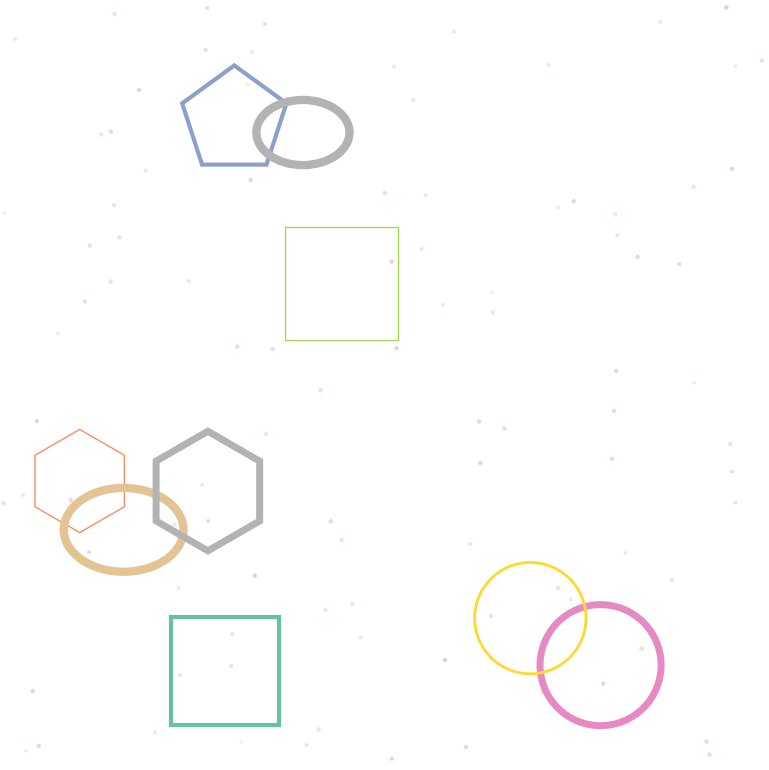[{"shape": "square", "thickness": 1.5, "radius": 0.35, "center": [0.292, 0.128]}, {"shape": "hexagon", "thickness": 0.5, "radius": 0.33, "center": [0.103, 0.375]}, {"shape": "pentagon", "thickness": 1.5, "radius": 0.36, "center": [0.304, 0.844]}, {"shape": "circle", "thickness": 2.5, "radius": 0.39, "center": [0.78, 0.136]}, {"shape": "square", "thickness": 0.5, "radius": 0.37, "center": [0.443, 0.632]}, {"shape": "circle", "thickness": 1, "radius": 0.36, "center": [0.689, 0.197]}, {"shape": "oval", "thickness": 3, "radius": 0.39, "center": [0.161, 0.312]}, {"shape": "oval", "thickness": 3, "radius": 0.3, "center": [0.393, 0.828]}, {"shape": "hexagon", "thickness": 2.5, "radius": 0.39, "center": [0.27, 0.362]}]